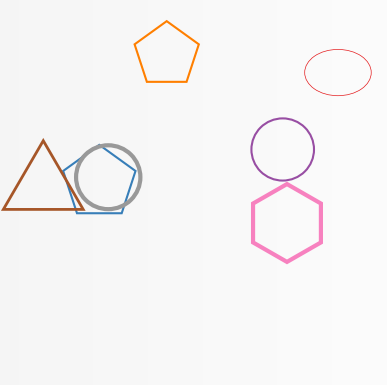[{"shape": "oval", "thickness": 0.5, "radius": 0.43, "center": [0.872, 0.812]}, {"shape": "pentagon", "thickness": 1.5, "radius": 0.49, "center": [0.256, 0.526]}, {"shape": "circle", "thickness": 1.5, "radius": 0.4, "center": [0.73, 0.612]}, {"shape": "pentagon", "thickness": 1.5, "radius": 0.44, "center": [0.43, 0.858]}, {"shape": "triangle", "thickness": 2, "radius": 0.59, "center": [0.112, 0.516]}, {"shape": "hexagon", "thickness": 3, "radius": 0.51, "center": [0.741, 0.421]}, {"shape": "circle", "thickness": 3, "radius": 0.41, "center": [0.279, 0.54]}]